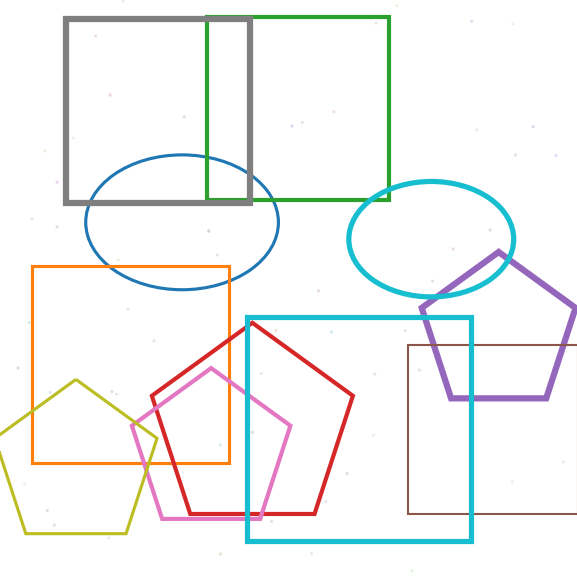[{"shape": "oval", "thickness": 1.5, "radius": 0.83, "center": [0.315, 0.614]}, {"shape": "square", "thickness": 1.5, "radius": 0.85, "center": [0.225, 0.367]}, {"shape": "square", "thickness": 2, "radius": 0.79, "center": [0.516, 0.811]}, {"shape": "pentagon", "thickness": 2, "radius": 0.92, "center": [0.437, 0.257]}, {"shape": "pentagon", "thickness": 3, "radius": 0.7, "center": [0.863, 0.423]}, {"shape": "square", "thickness": 1, "radius": 0.73, "center": [0.853, 0.255]}, {"shape": "pentagon", "thickness": 2, "radius": 0.72, "center": [0.366, 0.217]}, {"shape": "square", "thickness": 3, "radius": 0.8, "center": [0.273, 0.806]}, {"shape": "pentagon", "thickness": 1.5, "radius": 0.74, "center": [0.131, 0.194]}, {"shape": "square", "thickness": 2.5, "radius": 0.97, "center": [0.622, 0.256]}, {"shape": "oval", "thickness": 2.5, "radius": 0.71, "center": [0.747, 0.585]}]